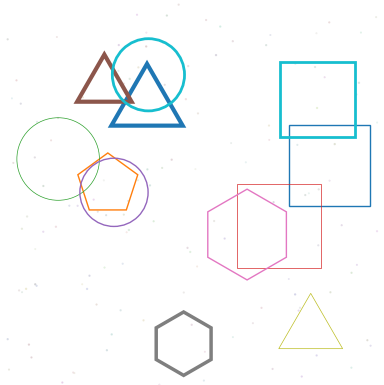[{"shape": "square", "thickness": 1, "radius": 0.53, "center": [0.855, 0.57]}, {"shape": "triangle", "thickness": 3, "radius": 0.53, "center": [0.382, 0.727]}, {"shape": "pentagon", "thickness": 1, "radius": 0.41, "center": [0.28, 0.521]}, {"shape": "circle", "thickness": 0.5, "radius": 0.54, "center": [0.151, 0.587]}, {"shape": "square", "thickness": 0.5, "radius": 0.54, "center": [0.725, 0.413]}, {"shape": "circle", "thickness": 1, "radius": 0.44, "center": [0.296, 0.5]}, {"shape": "triangle", "thickness": 3, "radius": 0.41, "center": [0.271, 0.777]}, {"shape": "hexagon", "thickness": 1, "radius": 0.59, "center": [0.642, 0.391]}, {"shape": "hexagon", "thickness": 2.5, "radius": 0.41, "center": [0.477, 0.107]}, {"shape": "triangle", "thickness": 0.5, "radius": 0.48, "center": [0.807, 0.142]}, {"shape": "circle", "thickness": 2, "radius": 0.47, "center": [0.386, 0.806]}, {"shape": "square", "thickness": 2, "radius": 0.49, "center": [0.824, 0.741]}]